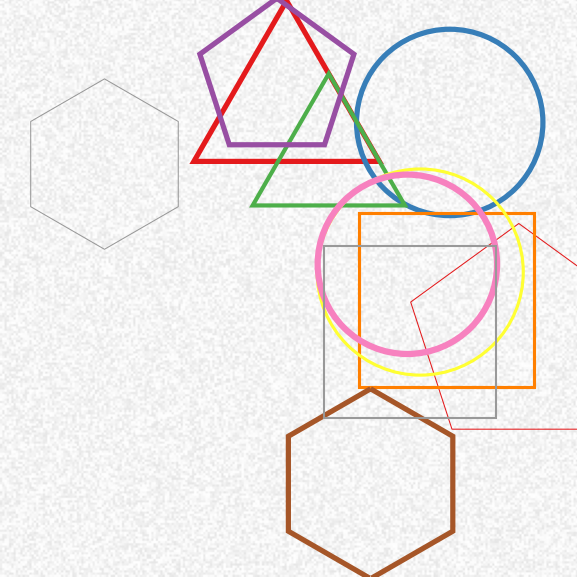[{"shape": "triangle", "thickness": 2.5, "radius": 0.93, "center": [0.496, 0.812]}, {"shape": "pentagon", "thickness": 0.5, "radius": 0.98, "center": [0.898, 0.415]}, {"shape": "circle", "thickness": 2.5, "radius": 0.81, "center": [0.779, 0.787]}, {"shape": "triangle", "thickness": 2, "radius": 0.76, "center": [0.569, 0.719]}, {"shape": "pentagon", "thickness": 2.5, "radius": 0.7, "center": [0.479, 0.862]}, {"shape": "square", "thickness": 1.5, "radius": 0.76, "center": [0.772, 0.48]}, {"shape": "circle", "thickness": 1.5, "radius": 0.89, "center": [0.728, 0.528]}, {"shape": "hexagon", "thickness": 2.5, "radius": 0.82, "center": [0.642, 0.161]}, {"shape": "circle", "thickness": 3, "radius": 0.78, "center": [0.705, 0.541]}, {"shape": "hexagon", "thickness": 0.5, "radius": 0.74, "center": [0.181, 0.715]}, {"shape": "square", "thickness": 1, "radius": 0.74, "center": [0.71, 0.425]}]